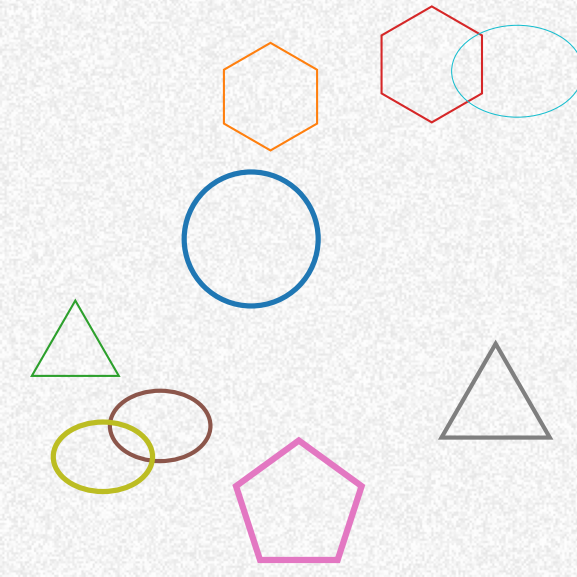[{"shape": "circle", "thickness": 2.5, "radius": 0.58, "center": [0.435, 0.585]}, {"shape": "hexagon", "thickness": 1, "radius": 0.47, "center": [0.468, 0.832]}, {"shape": "triangle", "thickness": 1, "radius": 0.43, "center": [0.13, 0.392]}, {"shape": "hexagon", "thickness": 1, "radius": 0.5, "center": [0.748, 0.888]}, {"shape": "oval", "thickness": 2, "radius": 0.44, "center": [0.277, 0.262]}, {"shape": "pentagon", "thickness": 3, "radius": 0.57, "center": [0.517, 0.122]}, {"shape": "triangle", "thickness": 2, "radius": 0.54, "center": [0.858, 0.296]}, {"shape": "oval", "thickness": 2.5, "radius": 0.43, "center": [0.178, 0.208]}, {"shape": "oval", "thickness": 0.5, "radius": 0.57, "center": [0.896, 0.876]}]